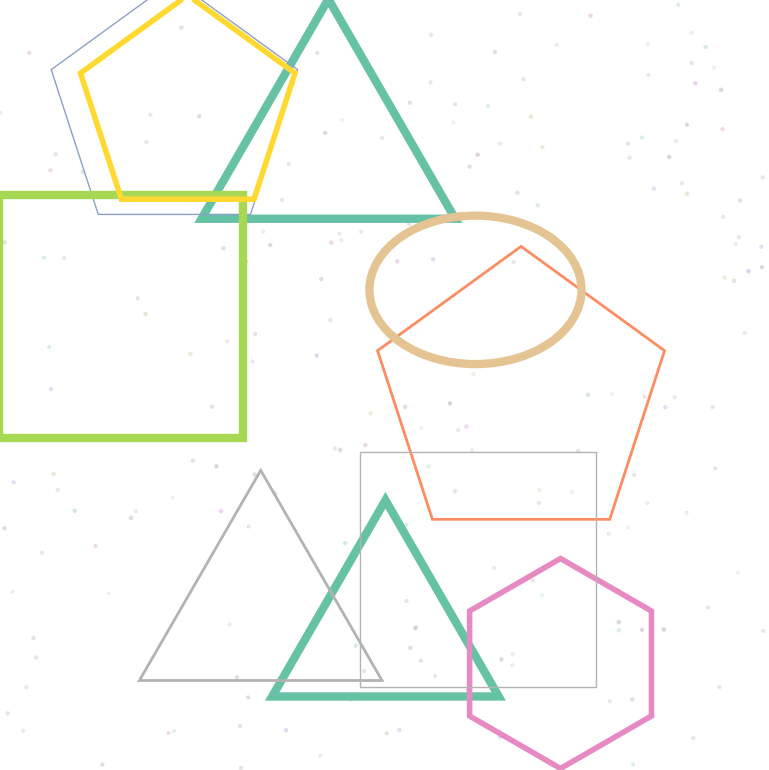[{"shape": "triangle", "thickness": 3, "radius": 0.95, "center": [0.426, 0.811]}, {"shape": "triangle", "thickness": 3, "radius": 0.85, "center": [0.501, 0.18]}, {"shape": "pentagon", "thickness": 1, "radius": 0.98, "center": [0.677, 0.484]}, {"shape": "pentagon", "thickness": 0.5, "radius": 0.84, "center": [0.226, 0.858]}, {"shape": "hexagon", "thickness": 2, "radius": 0.68, "center": [0.728, 0.138]}, {"shape": "square", "thickness": 3, "radius": 0.79, "center": [0.157, 0.589]}, {"shape": "pentagon", "thickness": 2, "radius": 0.73, "center": [0.244, 0.86]}, {"shape": "oval", "thickness": 3, "radius": 0.69, "center": [0.617, 0.624]}, {"shape": "triangle", "thickness": 1, "radius": 0.91, "center": [0.339, 0.207]}, {"shape": "square", "thickness": 0.5, "radius": 0.76, "center": [0.621, 0.26]}]